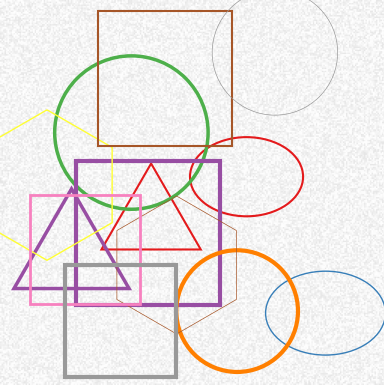[{"shape": "oval", "thickness": 1.5, "radius": 0.73, "center": [0.64, 0.541]}, {"shape": "triangle", "thickness": 1.5, "radius": 0.74, "center": [0.392, 0.426]}, {"shape": "oval", "thickness": 1, "radius": 0.78, "center": [0.845, 0.187]}, {"shape": "circle", "thickness": 2.5, "radius": 1.0, "center": [0.341, 0.656]}, {"shape": "square", "thickness": 3, "radius": 0.94, "center": [0.384, 0.394]}, {"shape": "triangle", "thickness": 2.5, "radius": 0.86, "center": [0.186, 0.337]}, {"shape": "circle", "thickness": 3, "radius": 0.79, "center": [0.616, 0.192]}, {"shape": "hexagon", "thickness": 1, "radius": 0.98, "center": [0.122, 0.519]}, {"shape": "square", "thickness": 1.5, "radius": 0.87, "center": [0.428, 0.796]}, {"shape": "hexagon", "thickness": 0.5, "radius": 0.9, "center": [0.459, 0.312]}, {"shape": "square", "thickness": 2, "radius": 0.71, "center": [0.221, 0.352]}, {"shape": "circle", "thickness": 0.5, "radius": 0.81, "center": [0.714, 0.864]}, {"shape": "square", "thickness": 3, "radius": 0.72, "center": [0.312, 0.167]}]